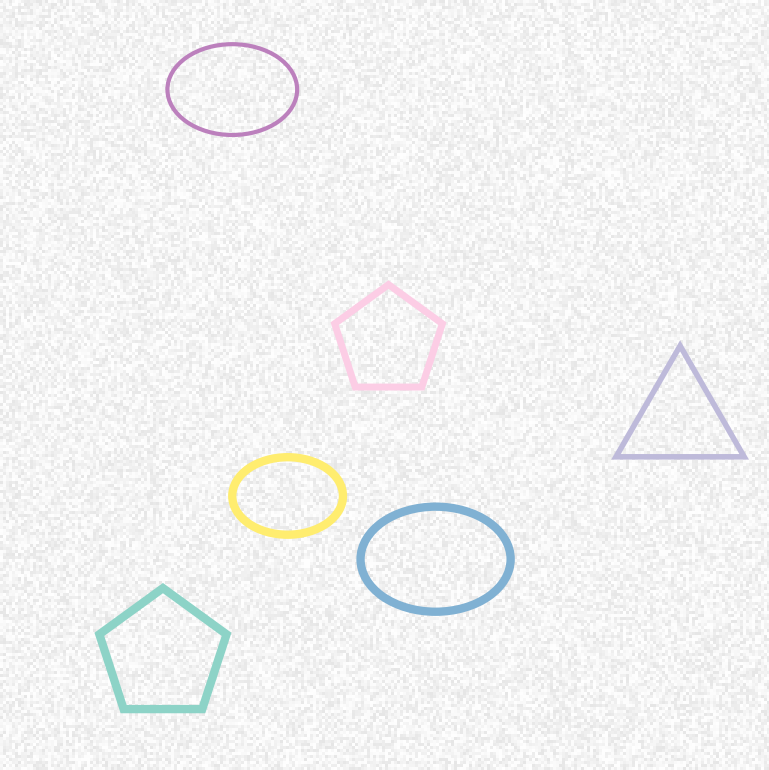[{"shape": "pentagon", "thickness": 3, "radius": 0.43, "center": [0.212, 0.149]}, {"shape": "triangle", "thickness": 2, "radius": 0.48, "center": [0.883, 0.455]}, {"shape": "oval", "thickness": 3, "radius": 0.49, "center": [0.566, 0.274]}, {"shape": "pentagon", "thickness": 2.5, "radius": 0.37, "center": [0.505, 0.557]}, {"shape": "oval", "thickness": 1.5, "radius": 0.42, "center": [0.302, 0.884]}, {"shape": "oval", "thickness": 3, "radius": 0.36, "center": [0.374, 0.356]}]